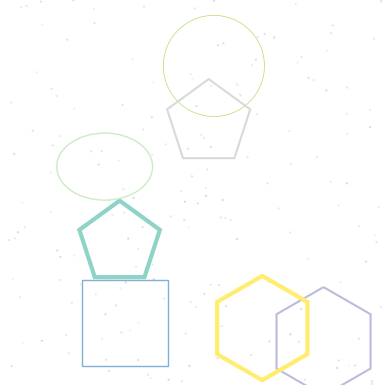[{"shape": "pentagon", "thickness": 3, "radius": 0.55, "center": [0.311, 0.369]}, {"shape": "hexagon", "thickness": 1.5, "radius": 0.71, "center": [0.84, 0.113]}, {"shape": "square", "thickness": 1, "radius": 0.56, "center": [0.326, 0.162]}, {"shape": "circle", "thickness": 0.5, "radius": 0.66, "center": [0.556, 0.829]}, {"shape": "pentagon", "thickness": 1.5, "radius": 0.57, "center": [0.542, 0.681]}, {"shape": "oval", "thickness": 1, "radius": 0.62, "center": [0.272, 0.567]}, {"shape": "hexagon", "thickness": 3, "radius": 0.68, "center": [0.681, 0.148]}]